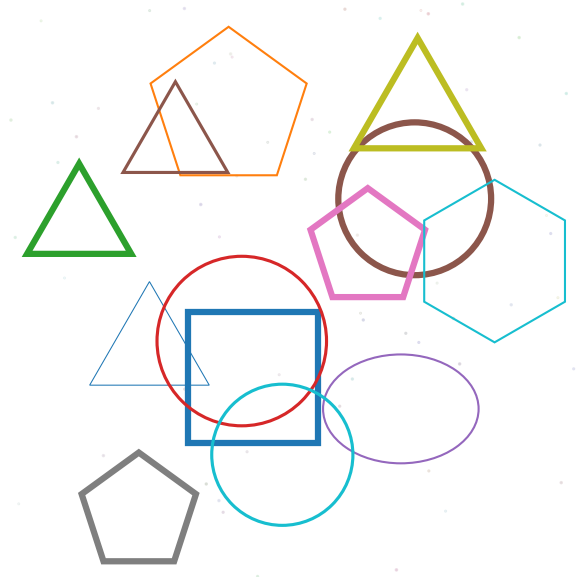[{"shape": "square", "thickness": 3, "radius": 0.57, "center": [0.438, 0.346]}, {"shape": "triangle", "thickness": 0.5, "radius": 0.6, "center": [0.259, 0.392]}, {"shape": "pentagon", "thickness": 1, "radius": 0.71, "center": [0.396, 0.811]}, {"shape": "triangle", "thickness": 3, "radius": 0.52, "center": [0.137, 0.612]}, {"shape": "circle", "thickness": 1.5, "radius": 0.73, "center": [0.419, 0.409]}, {"shape": "oval", "thickness": 1, "radius": 0.67, "center": [0.694, 0.291]}, {"shape": "triangle", "thickness": 1.5, "radius": 0.52, "center": [0.304, 0.753]}, {"shape": "circle", "thickness": 3, "radius": 0.66, "center": [0.718, 0.655]}, {"shape": "pentagon", "thickness": 3, "radius": 0.52, "center": [0.637, 0.569]}, {"shape": "pentagon", "thickness": 3, "radius": 0.52, "center": [0.24, 0.111]}, {"shape": "triangle", "thickness": 3, "radius": 0.64, "center": [0.723, 0.806]}, {"shape": "hexagon", "thickness": 1, "radius": 0.7, "center": [0.856, 0.547]}, {"shape": "circle", "thickness": 1.5, "radius": 0.61, "center": [0.489, 0.212]}]